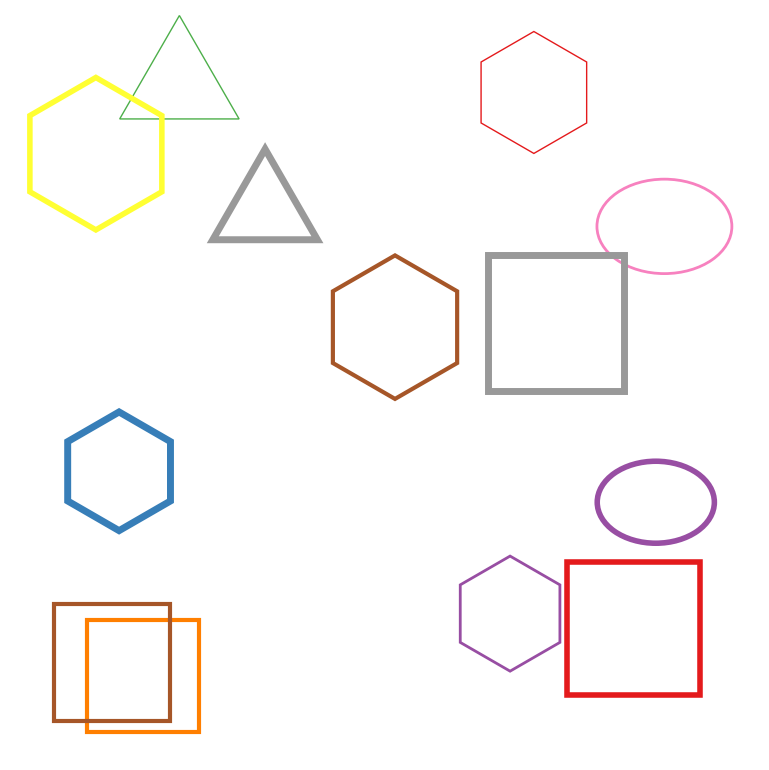[{"shape": "hexagon", "thickness": 0.5, "radius": 0.4, "center": [0.693, 0.88]}, {"shape": "square", "thickness": 2, "radius": 0.43, "center": [0.823, 0.184]}, {"shape": "hexagon", "thickness": 2.5, "radius": 0.39, "center": [0.155, 0.388]}, {"shape": "triangle", "thickness": 0.5, "radius": 0.45, "center": [0.233, 0.89]}, {"shape": "hexagon", "thickness": 1, "radius": 0.37, "center": [0.662, 0.203]}, {"shape": "oval", "thickness": 2, "radius": 0.38, "center": [0.852, 0.348]}, {"shape": "square", "thickness": 1.5, "radius": 0.36, "center": [0.185, 0.122]}, {"shape": "hexagon", "thickness": 2, "radius": 0.49, "center": [0.125, 0.8]}, {"shape": "square", "thickness": 1.5, "radius": 0.38, "center": [0.145, 0.139]}, {"shape": "hexagon", "thickness": 1.5, "radius": 0.47, "center": [0.513, 0.575]}, {"shape": "oval", "thickness": 1, "radius": 0.44, "center": [0.863, 0.706]}, {"shape": "square", "thickness": 2.5, "radius": 0.44, "center": [0.722, 0.581]}, {"shape": "triangle", "thickness": 2.5, "radius": 0.39, "center": [0.344, 0.728]}]